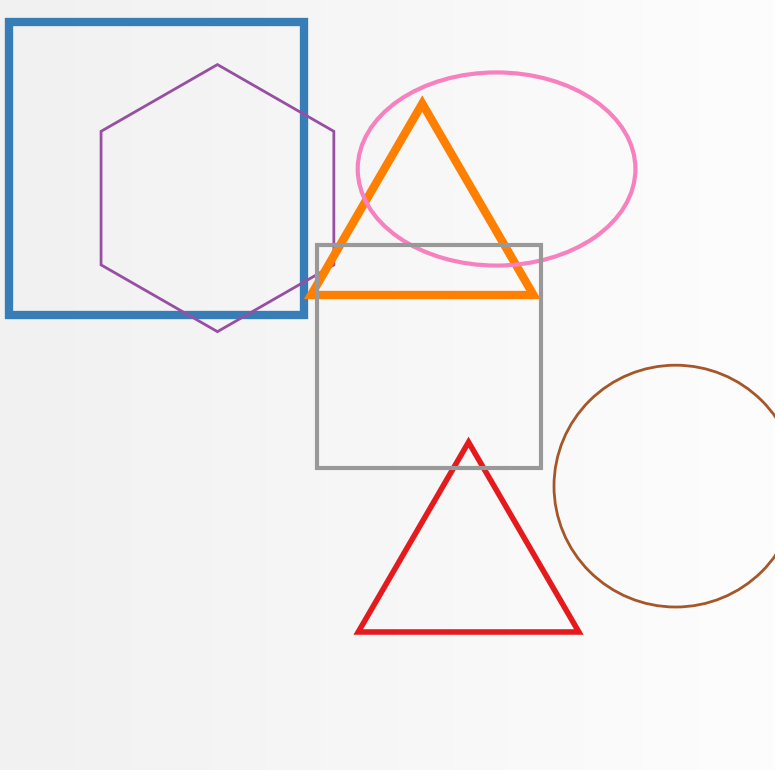[{"shape": "triangle", "thickness": 2, "radius": 0.82, "center": [0.605, 0.261]}, {"shape": "square", "thickness": 3, "radius": 0.95, "center": [0.202, 0.781]}, {"shape": "hexagon", "thickness": 1, "radius": 0.87, "center": [0.281, 0.743]}, {"shape": "triangle", "thickness": 3, "radius": 0.83, "center": [0.545, 0.7]}, {"shape": "circle", "thickness": 1, "radius": 0.79, "center": [0.872, 0.369]}, {"shape": "oval", "thickness": 1.5, "radius": 0.9, "center": [0.641, 0.781]}, {"shape": "square", "thickness": 1.5, "radius": 0.72, "center": [0.553, 0.538]}]